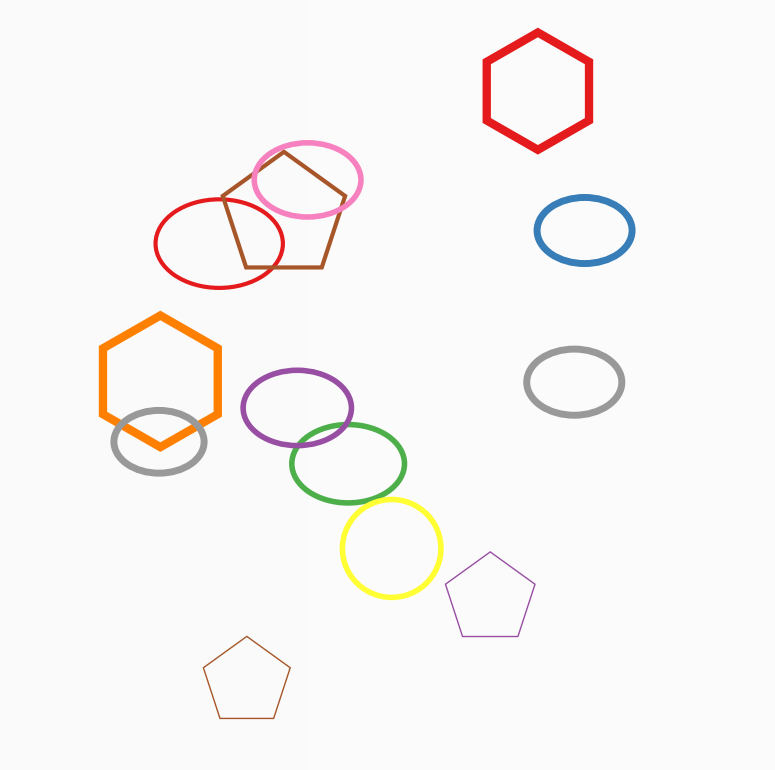[{"shape": "hexagon", "thickness": 3, "radius": 0.38, "center": [0.694, 0.882]}, {"shape": "oval", "thickness": 1.5, "radius": 0.41, "center": [0.283, 0.684]}, {"shape": "oval", "thickness": 2.5, "radius": 0.31, "center": [0.754, 0.701]}, {"shape": "oval", "thickness": 2, "radius": 0.36, "center": [0.449, 0.398]}, {"shape": "oval", "thickness": 2, "radius": 0.35, "center": [0.384, 0.47]}, {"shape": "pentagon", "thickness": 0.5, "radius": 0.3, "center": [0.633, 0.222]}, {"shape": "hexagon", "thickness": 3, "radius": 0.43, "center": [0.207, 0.505]}, {"shape": "circle", "thickness": 2, "radius": 0.32, "center": [0.505, 0.288]}, {"shape": "pentagon", "thickness": 0.5, "radius": 0.29, "center": [0.318, 0.115]}, {"shape": "pentagon", "thickness": 1.5, "radius": 0.42, "center": [0.366, 0.72]}, {"shape": "oval", "thickness": 2, "radius": 0.34, "center": [0.397, 0.766]}, {"shape": "oval", "thickness": 2.5, "radius": 0.31, "center": [0.741, 0.504]}, {"shape": "oval", "thickness": 2.5, "radius": 0.29, "center": [0.205, 0.426]}]